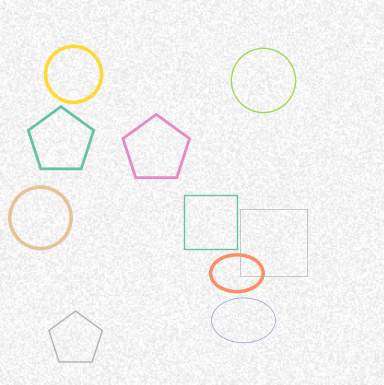[{"shape": "square", "thickness": 1, "radius": 0.35, "center": [0.547, 0.424]}, {"shape": "pentagon", "thickness": 2, "radius": 0.45, "center": [0.158, 0.634]}, {"shape": "oval", "thickness": 2.5, "radius": 0.34, "center": [0.615, 0.29]}, {"shape": "oval", "thickness": 0.5, "radius": 0.42, "center": [0.632, 0.168]}, {"shape": "pentagon", "thickness": 2, "radius": 0.45, "center": [0.406, 0.612]}, {"shape": "circle", "thickness": 1, "radius": 0.42, "center": [0.684, 0.791]}, {"shape": "circle", "thickness": 2.5, "radius": 0.36, "center": [0.191, 0.807]}, {"shape": "circle", "thickness": 2.5, "radius": 0.4, "center": [0.105, 0.434]}, {"shape": "square", "thickness": 0.5, "radius": 0.44, "center": [0.711, 0.369]}, {"shape": "pentagon", "thickness": 1, "radius": 0.37, "center": [0.196, 0.119]}]